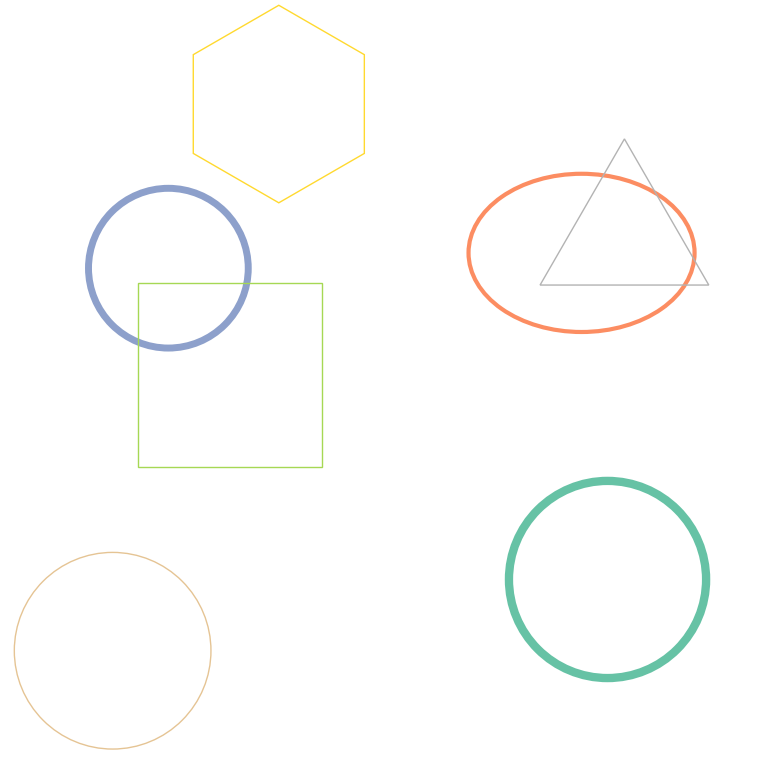[{"shape": "circle", "thickness": 3, "radius": 0.64, "center": [0.789, 0.247]}, {"shape": "oval", "thickness": 1.5, "radius": 0.73, "center": [0.755, 0.672]}, {"shape": "circle", "thickness": 2.5, "radius": 0.52, "center": [0.219, 0.652]}, {"shape": "square", "thickness": 0.5, "radius": 0.6, "center": [0.299, 0.513]}, {"shape": "hexagon", "thickness": 0.5, "radius": 0.64, "center": [0.362, 0.865]}, {"shape": "circle", "thickness": 0.5, "radius": 0.64, "center": [0.146, 0.155]}, {"shape": "triangle", "thickness": 0.5, "radius": 0.63, "center": [0.811, 0.693]}]